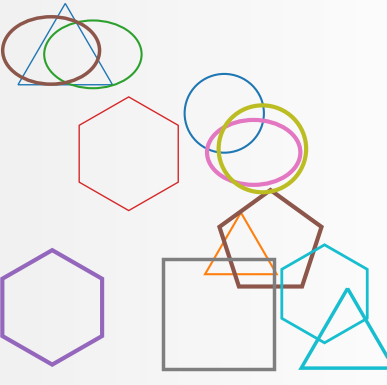[{"shape": "triangle", "thickness": 1, "radius": 0.7, "center": [0.168, 0.85]}, {"shape": "circle", "thickness": 1.5, "radius": 0.51, "center": [0.579, 0.706]}, {"shape": "triangle", "thickness": 1.5, "radius": 0.53, "center": [0.622, 0.341]}, {"shape": "oval", "thickness": 1.5, "radius": 0.63, "center": [0.24, 0.859]}, {"shape": "hexagon", "thickness": 1, "radius": 0.74, "center": [0.332, 0.601]}, {"shape": "hexagon", "thickness": 3, "radius": 0.74, "center": [0.135, 0.202]}, {"shape": "pentagon", "thickness": 3, "radius": 0.69, "center": [0.698, 0.368]}, {"shape": "oval", "thickness": 2.5, "radius": 0.63, "center": [0.132, 0.869]}, {"shape": "oval", "thickness": 3, "radius": 0.6, "center": [0.655, 0.604]}, {"shape": "square", "thickness": 2.5, "radius": 0.71, "center": [0.563, 0.184]}, {"shape": "circle", "thickness": 3, "radius": 0.56, "center": [0.677, 0.613]}, {"shape": "hexagon", "thickness": 2, "radius": 0.64, "center": [0.837, 0.237]}, {"shape": "triangle", "thickness": 2.5, "radius": 0.69, "center": [0.897, 0.113]}]